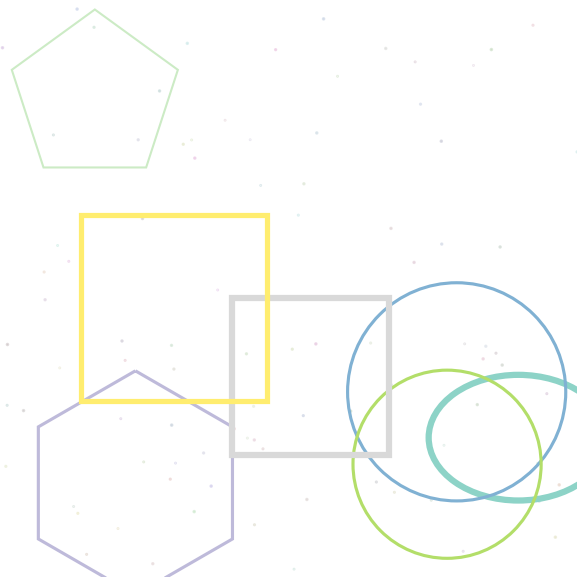[{"shape": "oval", "thickness": 3, "radius": 0.78, "center": [0.898, 0.241]}, {"shape": "hexagon", "thickness": 1.5, "radius": 0.97, "center": [0.234, 0.163]}, {"shape": "circle", "thickness": 1.5, "radius": 0.94, "center": [0.791, 0.321]}, {"shape": "circle", "thickness": 1.5, "radius": 0.81, "center": [0.774, 0.195]}, {"shape": "square", "thickness": 3, "radius": 0.68, "center": [0.538, 0.347]}, {"shape": "pentagon", "thickness": 1, "radius": 0.76, "center": [0.164, 0.831]}, {"shape": "square", "thickness": 2.5, "radius": 0.81, "center": [0.301, 0.465]}]